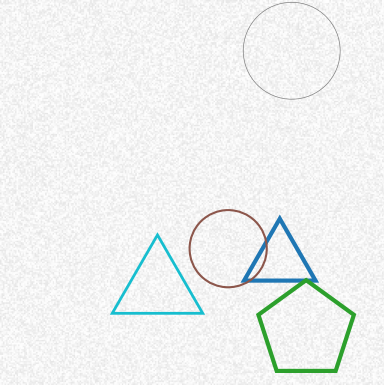[{"shape": "triangle", "thickness": 3, "radius": 0.54, "center": [0.727, 0.325]}, {"shape": "pentagon", "thickness": 3, "radius": 0.65, "center": [0.795, 0.142]}, {"shape": "circle", "thickness": 1.5, "radius": 0.5, "center": [0.593, 0.354]}, {"shape": "circle", "thickness": 0.5, "radius": 0.63, "center": [0.758, 0.868]}, {"shape": "triangle", "thickness": 2, "radius": 0.68, "center": [0.409, 0.254]}]